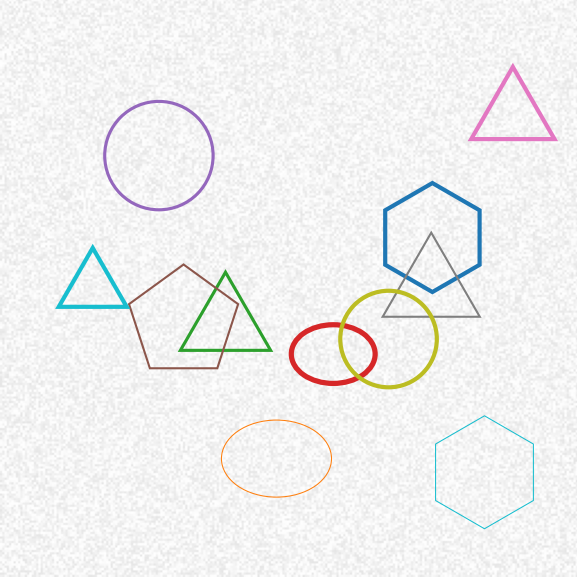[{"shape": "hexagon", "thickness": 2, "radius": 0.47, "center": [0.749, 0.588]}, {"shape": "oval", "thickness": 0.5, "radius": 0.48, "center": [0.479, 0.205]}, {"shape": "triangle", "thickness": 1.5, "radius": 0.45, "center": [0.39, 0.438]}, {"shape": "oval", "thickness": 2.5, "radius": 0.36, "center": [0.577, 0.386]}, {"shape": "circle", "thickness": 1.5, "radius": 0.47, "center": [0.275, 0.73]}, {"shape": "pentagon", "thickness": 1, "radius": 0.5, "center": [0.318, 0.442]}, {"shape": "triangle", "thickness": 2, "radius": 0.42, "center": [0.888, 0.8]}, {"shape": "triangle", "thickness": 1, "radius": 0.49, "center": [0.747, 0.499]}, {"shape": "circle", "thickness": 2, "radius": 0.42, "center": [0.673, 0.412]}, {"shape": "hexagon", "thickness": 0.5, "radius": 0.49, "center": [0.839, 0.181]}, {"shape": "triangle", "thickness": 2, "radius": 0.34, "center": [0.161, 0.502]}]